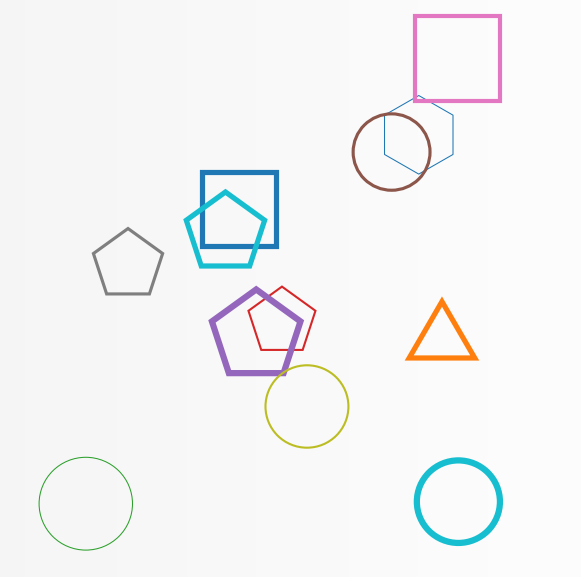[{"shape": "square", "thickness": 2.5, "radius": 0.32, "center": [0.411, 0.636]}, {"shape": "hexagon", "thickness": 0.5, "radius": 0.34, "center": [0.72, 0.766]}, {"shape": "triangle", "thickness": 2.5, "radius": 0.33, "center": [0.76, 0.412]}, {"shape": "circle", "thickness": 0.5, "radius": 0.4, "center": [0.148, 0.127]}, {"shape": "pentagon", "thickness": 1, "radius": 0.3, "center": [0.485, 0.442]}, {"shape": "pentagon", "thickness": 3, "radius": 0.4, "center": [0.441, 0.418]}, {"shape": "circle", "thickness": 1.5, "radius": 0.33, "center": [0.674, 0.736]}, {"shape": "square", "thickness": 2, "radius": 0.36, "center": [0.787, 0.898]}, {"shape": "pentagon", "thickness": 1.5, "radius": 0.31, "center": [0.22, 0.541]}, {"shape": "circle", "thickness": 1, "radius": 0.36, "center": [0.528, 0.295]}, {"shape": "pentagon", "thickness": 2.5, "radius": 0.35, "center": [0.388, 0.596]}, {"shape": "circle", "thickness": 3, "radius": 0.36, "center": [0.789, 0.13]}]